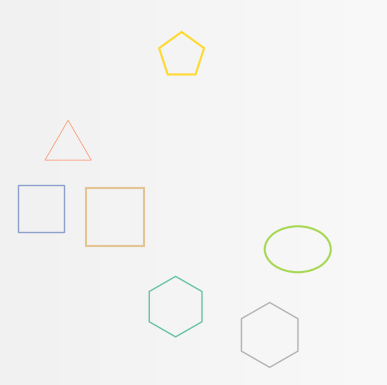[{"shape": "hexagon", "thickness": 1, "radius": 0.39, "center": [0.453, 0.204]}, {"shape": "triangle", "thickness": 0.5, "radius": 0.34, "center": [0.176, 0.619]}, {"shape": "square", "thickness": 1, "radius": 0.3, "center": [0.106, 0.459]}, {"shape": "oval", "thickness": 1.5, "radius": 0.43, "center": [0.768, 0.353]}, {"shape": "pentagon", "thickness": 1.5, "radius": 0.31, "center": [0.469, 0.856]}, {"shape": "square", "thickness": 1.5, "radius": 0.38, "center": [0.298, 0.436]}, {"shape": "hexagon", "thickness": 1, "radius": 0.42, "center": [0.696, 0.13]}]